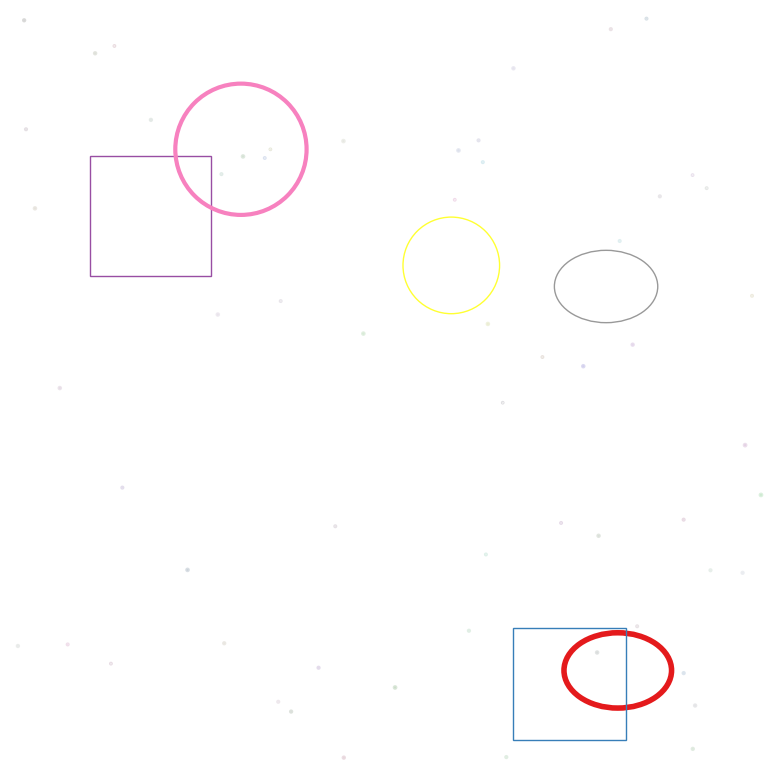[{"shape": "oval", "thickness": 2, "radius": 0.35, "center": [0.802, 0.129]}, {"shape": "square", "thickness": 0.5, "radius": 0.37, "center": [0.739, 0.112]}, {"shape": "square", "thickness": 0.5, "radius": 0.39, "center": [0.195, 0.72]}, {"shape": "circle", "thickness": 0.5, "radius": 0.31, "center": [0.586, 0.655]}, {"shape": "circle", "thickness": 1.5, "radius": 0.43, "center": [0.313, 0.806]}, {"shape": "oval", "thickness": 0.5, "radius": 0.34, "center": [0.787, 0.628]}]